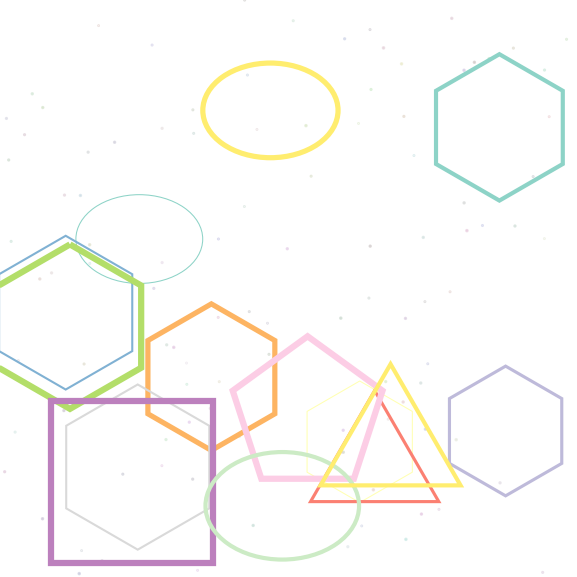[{"shape": "oval", "thickness": 0.5, "radius": 0.55, "center": [0.241, 0.585]}, {"shape": "hexagon", "thickness": 2, "radius": 0.63, "center": [0.865, 0.779]}, {"shape": "hexagon", "thickness": 0.5, "radius": 0.53, "center": [0.623, 0.234]}, {"shape": "hexagon", "thickness": 1.5, "radius": 0.56, "center": [0.876, 0.253]}, {"shape": "triangle", "thickness": 1.5, "radius": 0.64, "center": [0.649, 0.195]}, {"shape": "hexagon", "thickness": 1, "radius": 0.67, "center": [0.114, 0.458]}, {"shape": "hexagon", "thickness": 2.5, "radius": 0.63, "center": [0.366, 0.346]}, {"shape": "hexagon", "thickness": 3, "radius": 0.71, "center": [0.121, 0.434]}, {"shape": "pentagon", "thickness": 3, "radius": 0.68, "center": [0.533, 0.28]}, {"shape": "hexagon", "thickness": 1, "radius": 0.72, "center": [0.238, 0.19]}, {"shape": "square", "thickness": 3, "radius": 0.7, "center": [0.228, 0.164]}, {"shape": "oval", "thickness": 2, "radius": 0.66, "center": [0.489, 0.123]}, {"shape": "oval", "thickness": 2.5, "radius": 0.59, "center": [0.468, 0.808]}, {"shape": "triangle", "thickness": 2, "radius": 0.7, "center": [0.676, 0.229]}]